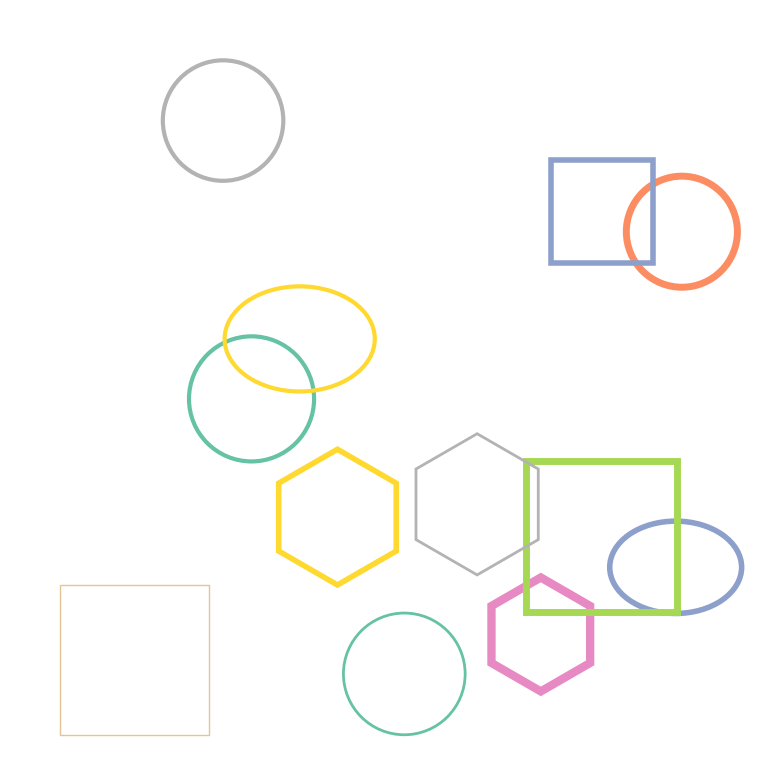[{"shape": "circle", "thickness": 1, "radius": 0.4, "center": [0.525, 0.125]}, {"shape": "circle", "thickness": 1.5, "radius": 0.41, "center": [0.327, 0.482]}, {"shape": "circle", "thickness": 2.5, "radius": 0.36, "center": [0.886, 0.699]}, {"shape": "oval", "thickness": 2, "radius": 0.43, "center": [0.878, 0.263]}, {"shape": "square", "thickness": 2, "radius": 0.33, "center": [0.782, 0.725]}, {"shape": "hexagon", "thickness": 3, "radius": 0.37, "center": [0.702, 0.176]}, {"shape": "square", "thickness": 2.5, "radius": 0.49, "center": [0.781, 0.303]}, {"shape": "hexagon", "thickness": 2, "radius": 0.44, "center": [0.438, 0.328]}, {"shape": "oval", "thickness": 1.5, "radius": 0.49, "center": [0.389, 0.56]}, {"shape": "square", "thickness": 0.5, "radius": 0.49, "center": [0.175, 0.142]}, {"shape": "circle", "thickness": 1.5, "radius": 0.39, "center": [0.29, 0.843]}, {"shape": "hexagon", "thickness": 1, "radius": 0.46, "center": [0.62, 0.345]}]